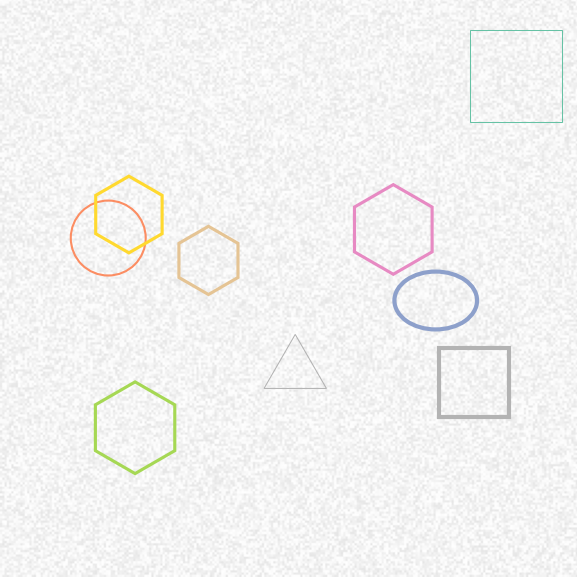[{"shape": "square", "thickness": 0.5, "radius": 0.4, "center": [0.893, 0.867]}, {"shape": "circle", "thickness": 1, "radius": 0.32, "center": [0.187, 0.587]}, {"shape": "oval", "thickness": 2, "radius": 0.36, "center": [0.755, 0.479]}, {"shape": "hexagon", "thickness": 1.5, "radius": 0.39, "center": [0.681, 0.602]}, {"shape": "hexagon", "thickness": 1.5, "radius": 0.4, "center": [0.234, 0.258]}, {"shape": "hexagon", "thickness": 1.5, "radius": 0.33, "center": [0.223, 0.628]}, {"shape": "hexagon", "thickness": 1.5, "radius": 0.3, "center": [0.361, 0.548]}, {"shape": "square", "thickness": 2, "radius": 0.3, "center": [0.821, 0.337]}, {"shape": "triangle", "thickness": 0.5, "radius": 0.31, "center": [0.511, 0.358]}]